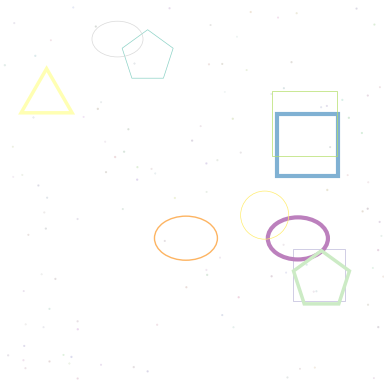[{"shape": "pentagon", "thickness": 0.5, "radius": 0.35, "center": [0.384, 0.853]}, {"shape": "triangle", "thickness": 2.5, "radius": 0.38, "center": [0.121, 0.745]}, {"shape": "square", "thickness": 0.5, "radius": 0.34, "center": [0.828, 0.286]}, {"shape": "square", "thickness": 3, "radius": 0.4, "center": [0.799, 0.624]}, {"shape": "oval", "thickness": 1, "radius": 0.41, "center": [0.483, 0.381]}, {"shape": "square", "thickness": 0.5, "radius": 0.42, "center": [0.791, 0.679]}, {"shape": "oval", "thickness": 0.5, "radius": 0.33, "center": [0.305, 0.899]}, {"shape": "oval", "thickness": 3, "radius": 0.39, "center": [0.774, 0.381]}, {"shape": "pentagon", "thickness": 2.5, "radius": 0.38, "center": [0.835, 0.272]}, {"shape": "circle", "thickness": 0.5, "radius": 0.31, "center": [0.687, 0.441]}]